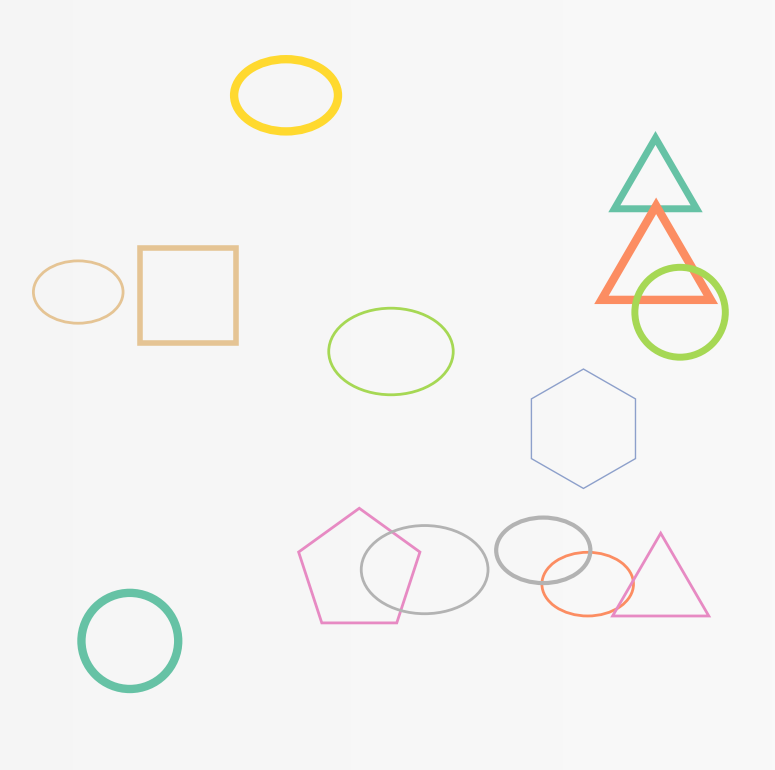[{"shape": "circle", "thickness": 3, "radius": 0.31, "center": [0.168, 0.168]}, {"shape": "triangle", "thickness": 2.5, "radius": 0.31, "center": [0.846, 0.76]}, {"shape": "oval", "thickness": 1, "radius": 0.3, "center": [0.758, 0.241]}, {"shape": "triangle", "thickness": 3, "radius": 0.41, "center": [0.847, 0.651]}, {"shape": "hexagon", "thickness": 0.5, "radius": 0.39, "center": [0.753, 0.443]}, {"shape": "triangle", "thickness": 1, "radius": 0.36, "center": [0.853, 0.236]}, {"shape": "pentagon", "thickness": 1, "radius": 0.41, "center": [0.464, 0.258]}, {"shape": "circle", "thickness": 2.5, "radius": 0.29, "center": [0.878, 0.594]}, {"shape": "oval", "thickness": 1, "radius": 0.4, "center": [0.504, 0.544]}, {"shape": "oval", "thickness": 3, "radius": 0.33, "center": [0.369, 0.876]}, {"shape": "square", "thickness": 2, "radius": 0.31, "center": [0.243, 0.617]}, {"shape": "oval", "thickness": 1, "radius": 0.29, "center": [0.101, 0.621]}, {"shape": "oval", "thickness": 1, "radius": 0.41, "center": [0.548, 0.26]}, {"shape": "oval", "thickness": 1.5, "radius": 0.3, "center": [0.701, 0.285]}]